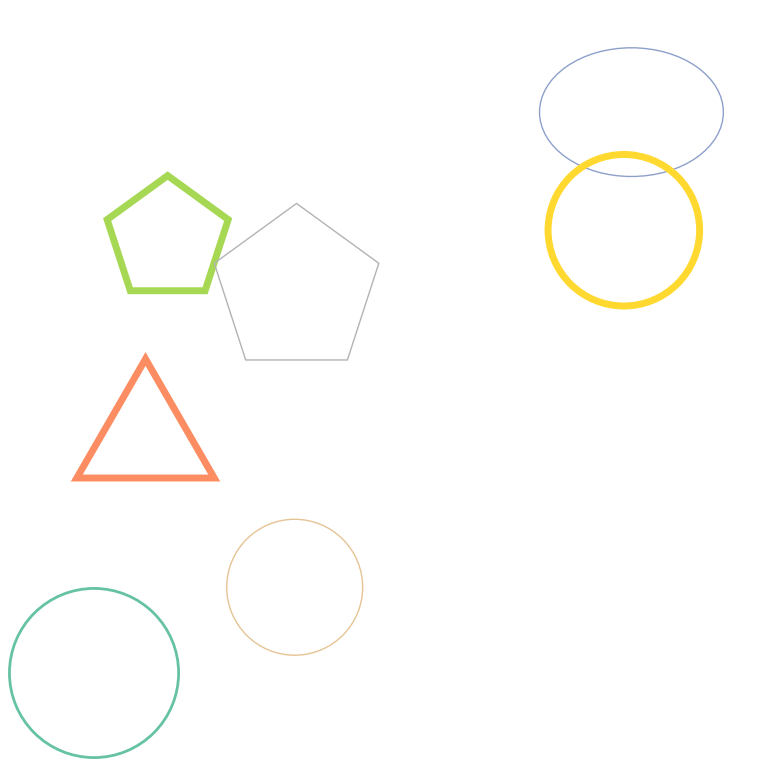[{"shape": "circle", "thickness": 1, "radius": 0.55, "center": [0.122, 0.126]}, {"shape": "triangle", "thickness": 2.5, "radius": 0.52, "center": [0.189, 0.431]}, {"shape": "oval", "thickness": 0.5, "radius": 0.6, "center": [0.82, 0.854]}, {"shape": "pentagon", "thickness": 2.5, "radius": 0.41, "center": [0.218, 0.689]}, {"shape": "circle", "thickness": 2.5, "radius": 0.49, "center": [0.81, 0.701]}, {"shape": "circle", "thickness": 0.5, "radius": 0.44, "center": [0.383, 0.237]}, {"shape": "pentagon", "thickness": 0.5, "radius": 0.56, "center": [0.385, 0.623]}]